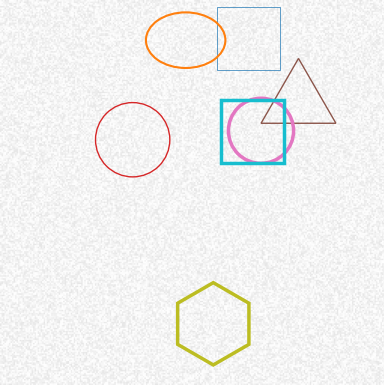[{"shape": "square", "thickness": 0.5, "radius": 0.4, "center": [0.645, 0.9]}, {"shape": "oval", "thickness": 1.5, "radius": 0.52, "center": [0.482, 0.896]}, {"shape": "circle", "thickness": 1, "radius": 0.48, "center": [0.345, 0.637]}, {"shape": "triangle", "thickness": 1, "radius": 0.56, "center": [0.775, 0.736]}, {"shape": "circle", "thickness": 2.5, "radius": 0.42, "center": [0.678, 0.66]}, {"shape": "hexagon", "thickness": 2.5, "radius": 0.53, "center": [0.554, 0.159]}, {"shape": "square", "thickness": 2.5, "radius": 0.41, "center": [0.655, 0.658]}]